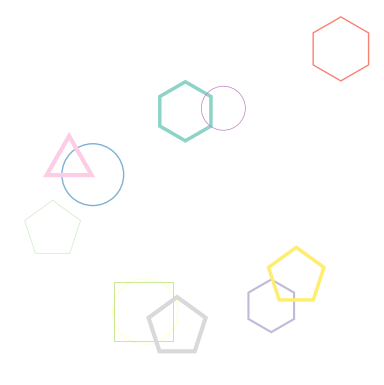[{"shape": "hexagon", "thickness": 2.5, "radius": 0.38, "center": [0.481, 0.711]}, {"shape": "circle", "thickness": 0.5, "radius": 0.42, "center": [0.377, 0.191]}, {"shape": "hexagon", "thickness": 1.5, "radius": 0.34, "center": [0.705, 0.206]}, {"shape": "hexagon", "thickness": 1, "radius": 0.42, "center": [0.885, 0.873]}, {"shape": "circle", "thickness": 1, "radius": 0.4, "center": [0.241, 0.546]}, {"shape": "square", "thickness": 0.5, "radius": 0.38, "center": [0.373, 0.191]}, {"shape": "triangle", "thickness": 3, "radius": 0.34, "center": [0.18, 0.579]}, {"shape": "pentagon", "thickness": 3, "radius": 0.39, "center": [0.46, 0.151]}, {"shape": "circle", "thickness": 0.5, "radius": 0.29, "center": [0.58, 0.719]}, {"shape": "pentagon", "thickness": 0.5, "radius": 0.38, "center": [0.137, 0.404]}, {"shape": "pentagon", "thickness": 2.5, "radius": 0.38, "center": [0.769, 0.282]}]